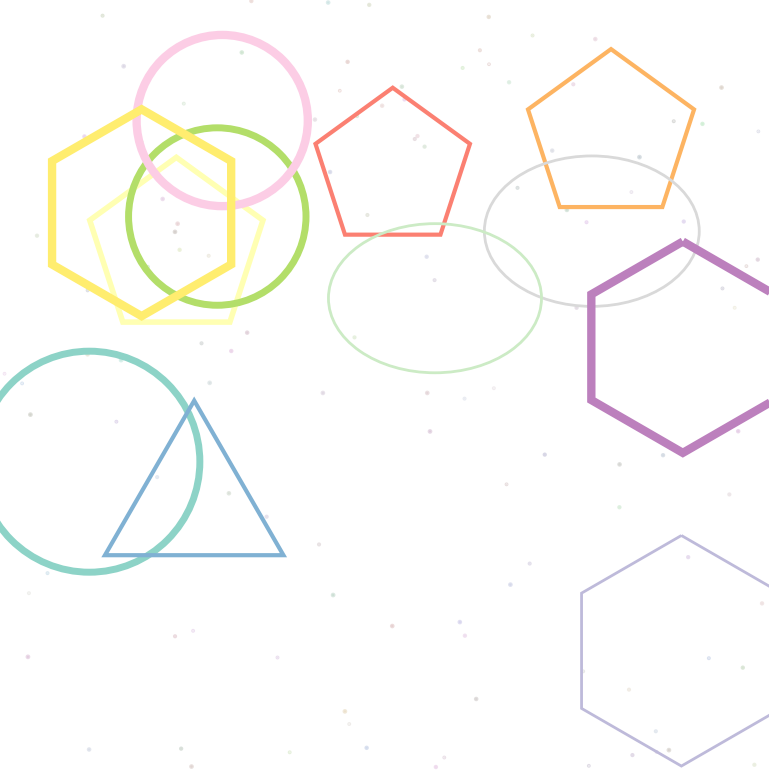[{"shape": "circle", "thickness": 2.5, "radius": 0.72, "center": [0.116, 0.4]}, {"shape": "pentagon", "thickness": 2, "radius": 0.59, "center": [0.229, 0.677]}, {"shape": "hexagon", "thickness": 1, "radius": 0.75, "center": [0.885, 0.155]}, {"shape": "pentagon", "thickness": 1.5, "radius": 0.53, "center": [0.51, 0.781]}, {"shape": "triangle", "thickness": 1.5, "radius": 0.67, "center": [0.252, 0.346]}, {"shape": "pentagon", "thickness": 1.5, "radius": 0.57, "center": [0.794, 0.823]}, {"shape": "circle", "thickness": 2.5, "radius": 0.58, "center": [0.282, 0.719]}, {"shape": "circle", "thickness": 3, "radius": 0.56, "center": [0.289, 0.843]}, {"shape": "oval", "thickness": 1, "radius": 0.7, "center": [0.769, 0.7]}, {"shape": "hexagon", "thickness": 3, "radius": 0.69, "center": [0.887, 0.549]}, {"shape": "oval", "thickness": 1, "radius": 0.69, "center": [0.565, 0.613]}, {"shape": "hexagon", "thickness": 3, "radius": 0.67, "center": [0.184, 0.724]}]